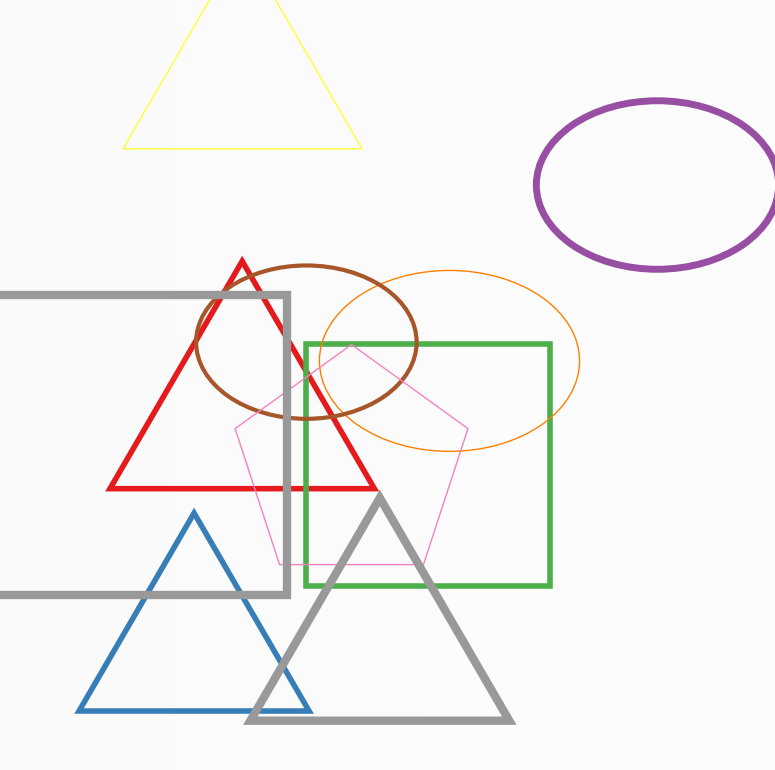[{"shape": "triangle", "thickness": 2, "radius": 0.98, "center": [0.312, 0.464]}, {"shape": "triangle", "thickness": 2, "radius": 0.86, "center": [0.25, 0.162]}, {"shape": "square", "thickness": 2, "radius": 0.79, "center": [0.552, 0.396]}, {"shape": "oval", "thickness": 2.5, "radius": 0.78, "center": [0.848, 0.76]}, {"shape": "oval", "thickness": 0.5, "radius": 0.84, "center": [0.58, 0.531]}, {"shape": "triangle", "thickness": 0.5, "radius": 0.89, "center": [0.313, 0.896]}, {"shape": "oval", "thickness": 1.5, "radius": 0.71, "center": [0.395, 0.556]}, {"shape": "pentagon", "thickness": 0.5, "radius": 0.79, "center": [0.454, 0.395]}, {"shape": "square", "thickness": 3, "radius": 0.98, "center": [0.175, 0.422]}, {"shape": "triangle", "thickness": 3, "radius": 0.96, "center": [0.49, 0.16]}]